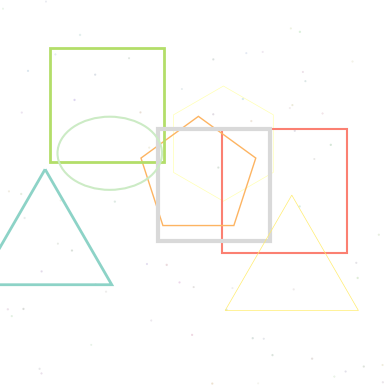[{"shape": "triangle", "thickness": 2, "radius": 1.0, "center": [0.117, 0.36]}, {"shape": "hexagon", "thickness": 0.5, "radius": 0.75, "center": [0.58, 0.627]}, {"shape": "square", "thickness": 1.5, "radius": 0.81, "center": [0.739, 0.504]}, {"shape": "pentagon", "thickness": 1, "radius": 0.78, "center": [0.515, 0.541]}, {"shape": "square", "thickness": 2, "radius": 0.74, "center": [0.279, 0.727]}, {"shape": "square", "thickness": 3, "radius": 0.73, "center": [0.557, 0.52]}, {"shape": "oval", "thickness": 1.5, "radius": 0.68, "center": [0.285, 0.602]}, {"shape": "triangle", "thickness": 0.5, "radius": 1.0, "center": [0.758, 0.293]}]